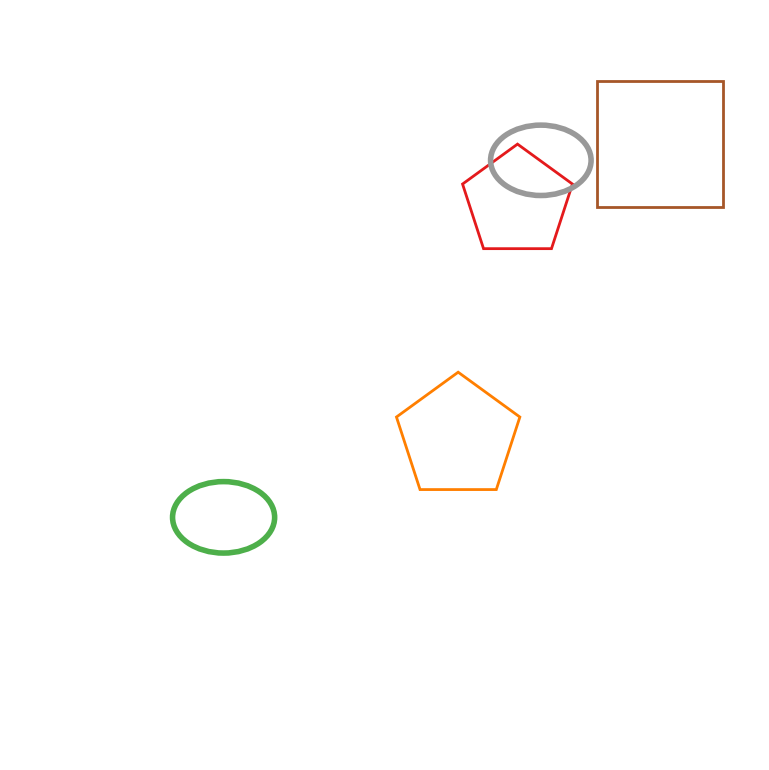[{"shape": "pentagon", "thickness": 1, "radius": 0.38, "center": [0.672, 0.738]}, {"shape": "oval", "thickness": 2, "radius": 0.33, "center": [0.29, 0.328]}, {"shape": "pentagon", "thickness": 1, "radius": 0.42, "center": [0.595, 0.432]}, {"shape": "square", "thickness": 1, "radius": 0.41, "center": [0.857, 0.813]}, {"shape": "oval", "thickness": 2, "radius": 0.33, "center": [0.702, 0.792]}]